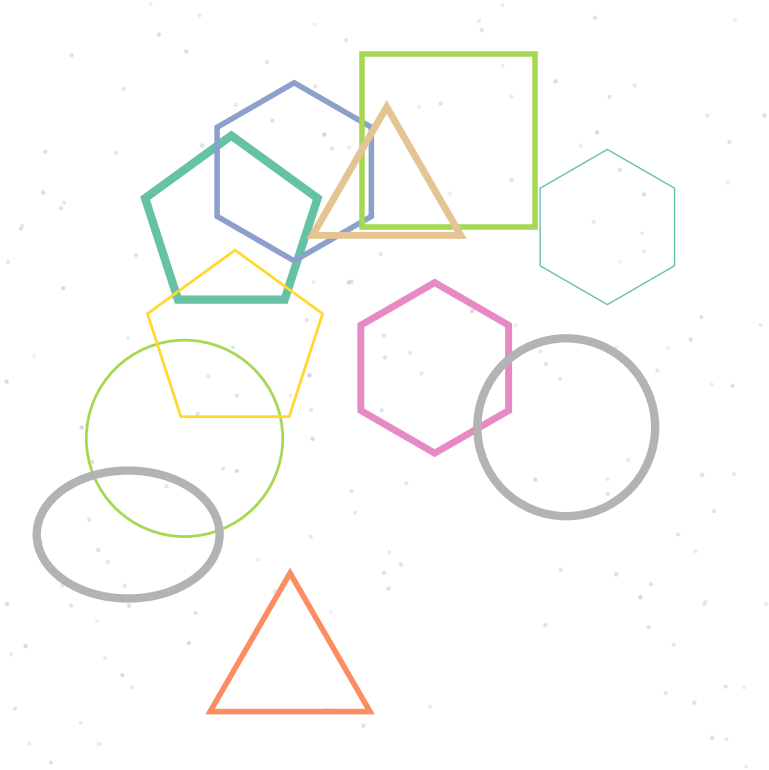[{"shape": "pentagon", "thickness": 3, "radius": 0.59, "center": [0.3, 0.706]}, {"shape": "hexagon", "thickness": 0.5, "radius": 0.5, "center": [0.789, 0.705]}, {"shape": "triangle", "thickness": 2, "radius": 0.6, "center": [0.377, 0.136]}, {"shape": "hexagon", "thickness": 2, "radius": 0.58, "center": [0.382, 0.777]}, {"shape": "hexagon", "thickness": 2.5, "radius": 0.55, "center": [0.565, 0.522]}, {"shape": "square", "thickness": 2, "radius": 0.56, "center": [0.582, 0.817]}, {"shape": "circle", "thickness": 1, "radius": 0.64, "center": [0.24, 0.431]}, {"shape": "pentagon", "thickness": 1, "radius": 0.6, "center": [0.305, 0.556]}, {"shape": "triangle", "thickness": 2.5, "radius": 0.56, "center": [0.502, 0.75]}, {"shape": "oval", "thickness": 3, "radius": 0.59, "center": [0.166, 0.306]}, {"shape": "circle", "thickness": 3, "radius": 0.58, "center": [0.735, 0.445]}]